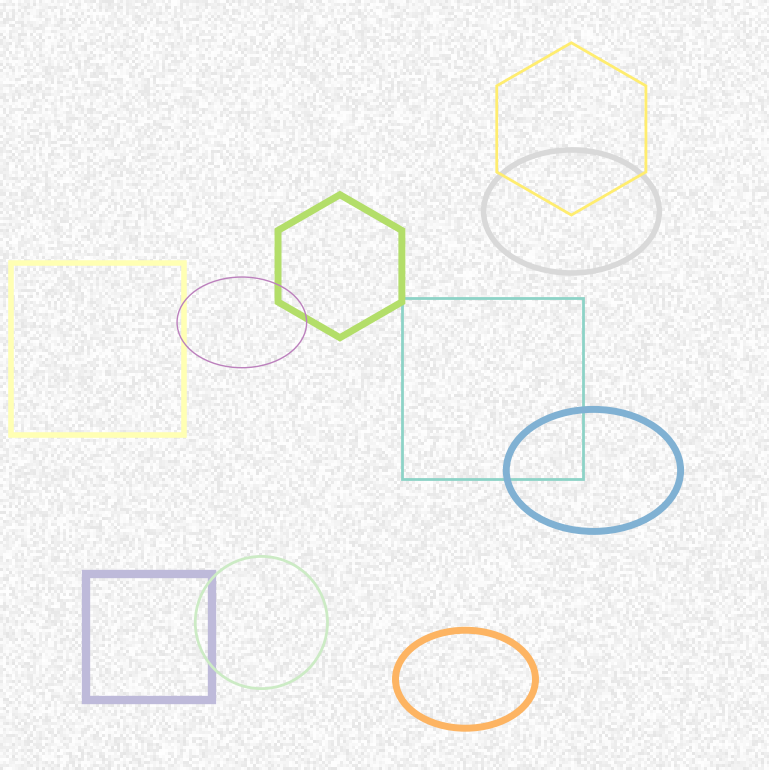[{"shape": "square", "thickness": 1, "radius": 0.59, "center": [0.639, 0.496]}, {"shape": "square", "thickness": 2, "radius": 0.56, "center": [0.126, 0.547]}, {"shape": "square", "thickness": 3, "radius": 0.41, "center": [0.194, 0.173]}, {"shape": "oval", "thickness": 2.5, "radius": 0.57, "center": [0.771, 0.389]}, {"shape": "oval", "thickness": 2.5, "radius": 0.45, "center": [0.605, 0.118]}, {"shape": "hexagon", "thickness": 2.5, "radius": 0.46, "center": [0.441, 0.654]}, {"shape": "oval", "thickness": 2, "radius": 0.57, "center": [0.742, 0.725]}, {"shape": "oval", "thickness": 0.5, "radius": 0.42, "center": [0.314, 0.581]}, {"shape": "circle", "thickness": 1, "radius": 0.43, "center": [0.339, 0.192]}, {"shape": "hexagon", "thickness": 1, "radius": 0.56, "center": [0.742, 0.833]}]